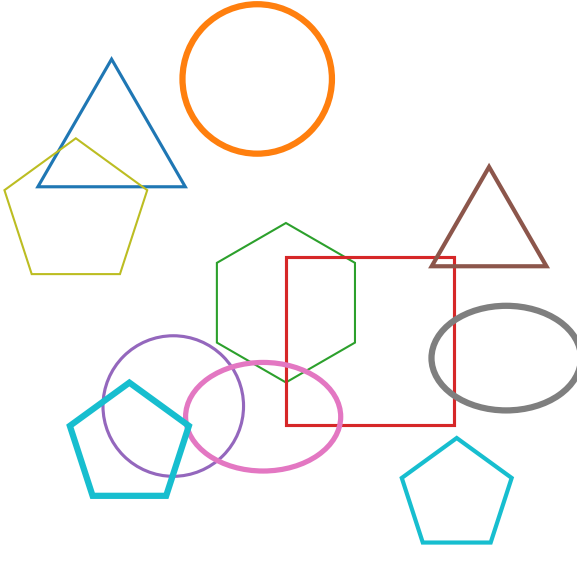[{"shape": "triangle", "thickness": 1.5, "radius": 0.74, "center": [0.193, 0.749]}, {"shape": "circle", "thickness": 3, "radius": 0.65, "center": [0.445, 0.862]}, {"shape": "hexagon", "thickness": 1, "radius": 0.69, "center": [0.495, 0.475]}, {"shape": "square", "thickness": 1.5, "radius": 0.73, "center": [0.641, 0.409]}, {"shape": "circle", "thickness": 1.5, "radius": 0.61, "center": [0.3, 0.296]}, {"shape": "triangle", "thickness": 2, "radius": 0.57, "center": [0.847, 0.595]}, {"shape": "oval", "thickness": 2.5, "radius": 0.67, "center": [0.456, 0.278]}, {"shape": "oval", "thickness": 3, "radius": 0.65, "center": [0.877, 0.379]}, {"shape": "pentagon", "thickness": 1, "radius": 0.65, "center": [0.131, 0.63]}, {"shape": "pentagon", "thickness": 2, "radius": 0.5, "center": [0.791, 0.141]}, {"shape": "pentagon", "thickness": 3, "radius": 0.54, "center": [0.224, 0.228]}]